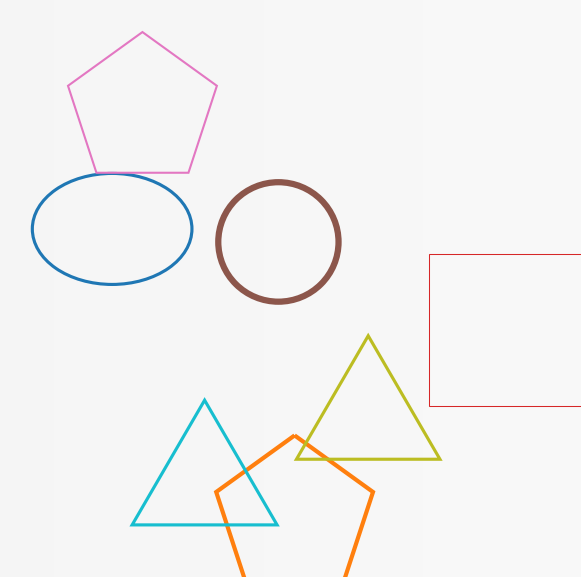[{"shape": "oval", "thickness": 1.5, "radius": 0.69, "center": [0.193, 0.603]}, {"shape": "pentagon", "thickness": 2, "radius": 0.71, "center": [0.507, 0.103]}, {"shape": "square", "thickness": 0.5, "radius": 0.66, "center": [0.87, 0.428]}, {"shape": "circle", "thickness": 3, "radius": 0.52, "center": [0.479, 0.58]}, {"shape": "pentagon", "thickness": 1, "radius": 0.67, "center": [0.245, 0.809]}, {"shape": "triangle", "thickness": 1.5, "radius": 0.71, "center": [0.633, 0.275]}, {"shape": "triangle", "thickness": 1.5, "radius": 0.72, "center": [0.352, 0.162]}]